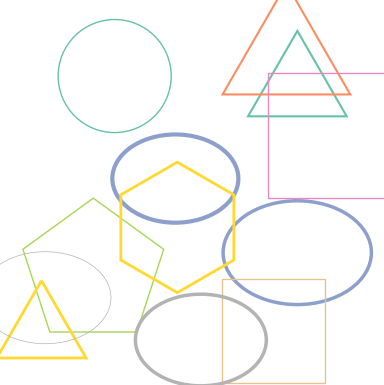[{"shape": "circle", "thickness": 1, "radius": 0.73, "center": [0.298, 0.802]}, {"shape": "triangle", "thickness": 1.5, "radius": 0.74, "center": [0.772, 0.772]}, {"shape": "triangle", "thickness": 1.5, "radius": 0.96, "center": [0.744, 0.85]}, {"shape": "oval", "thickness": 2.5, "radius": 0.96, "center": [0.772, 0.344]}, {"shape": "oval", "thickness": 3, "radius": 0.82, "center": [0.455, 0.536]}, {"shape": "square", "thickness": 1, "radius": 0.81, "center": [0.857, 0.649]}, {"shape": "pentagon", "thickness": 1, "radius": 0.96, "center": [0.242, 0.293]}, {"shape": "triangle", "thickness": 2, "radius": 0.67, "center": [0.108, 0.137]}, {"shape": "hexagon", "thickness": 2, "radius": 0.85, "center": [0.461, 0.409]}, {"shape": "square", "thickness": 1, "radius": 0.67, "center": [0.71, 0.14]}, {"shape": "oval", "thickness": 0.5, "radius": 0.85, "center": [0.117, 0.227]}, {"shape": "oval", "thickness": 2.5, "radius": 0.85, "center": [0.522, 0.117]}]